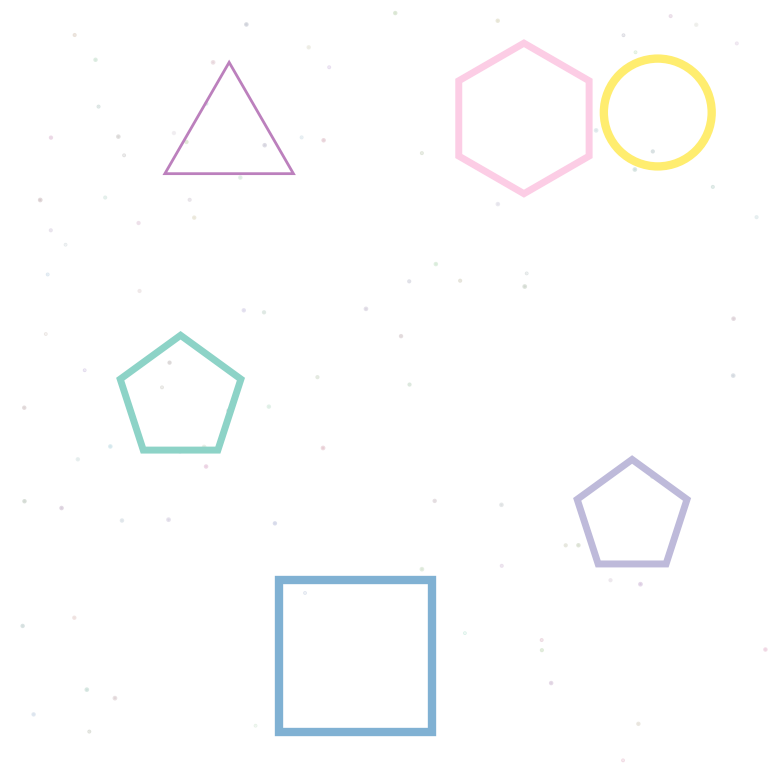[{"shape": "pentagon", "thickness": 2.5, "radius": 0.41, "center": [0.235, 0.482]}, {"shape": "pentagon", "thickness": 2.5, "radius": 0.37, "center": [0.821, 0.328]}, {"shape": "square", "thickness": 3, "radius": 0.5, "center": [0.462, 0.148]}, {"shape": "hexagon", "thickness": 2.5, "radius": 0.49, "center": [0.68, 0.846]}, {"shape": "triangle", "thickness": 1, "radius": 0.48, "center": [0.298, 0.823]}, {"shape": "circle", "thickness": 3, "radius": 0.35, "center": [0.854, 0.854]}]